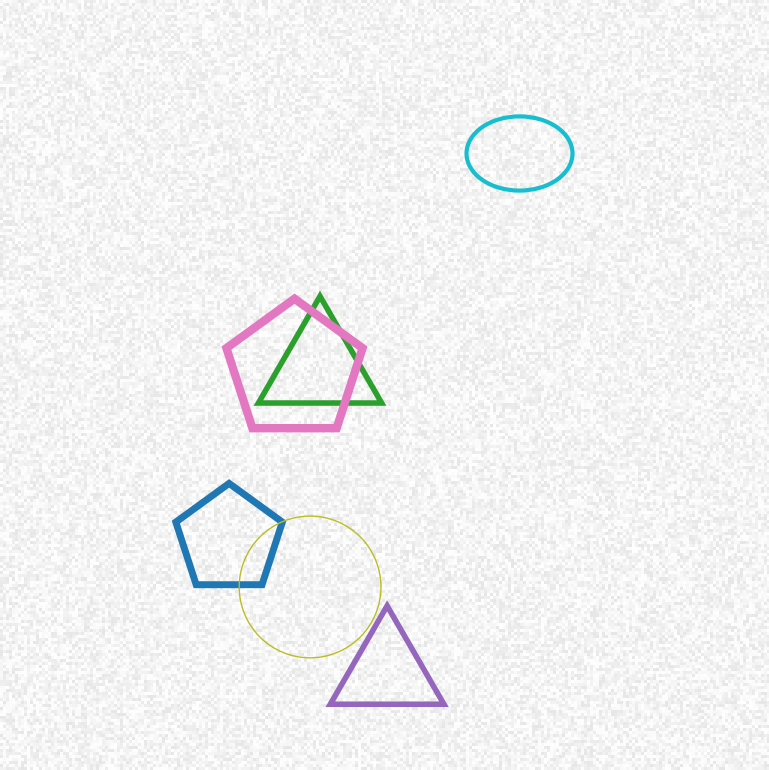[{"shape": "pentagon", "thickness": 2.5, "radius": 0.36, "center": [0.298, 0.299]}, {"shape": "triangle", "thickness": 2, "radius": 0.46, "center": [0.416, 0.523]}, {"shape": "triangle", "thickness": 2, "radius": 0.43, "center": [0.503, 0.128]}, {"shape": "pentagon", "thickness": 3, "radius": 0.46, "center": [0.382, 0.519]}, {"shape": "circle", "thickness": 0.5, "radius": 0.46, "center": [0.403, 0.238]}, {"shape": "oval", "thickness": 1.5, "radius": 0.34, "center": [0.675, 0.801]}]